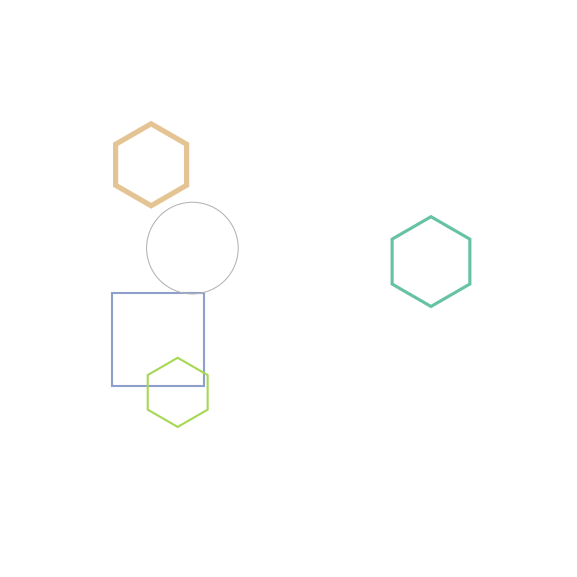[{"shape": "hexagon", "thickness": 1.5, "radius": 0.39, "center": [0.746, 0.546]}, {"shape": "square", "thickness": 1, "radius": 0.4, "center": [0.274, 0.411]}, {"shape": "hexagon", "thickness": 1, "radius": 0.3, "center": [0.308, 0.32]}, {"shape": "hexagon", "thickness": 2.5, "radius": 0.35, "center": [0.262, 0.714]}, {"shape": "circle", "thickness": 0.5, "radius": 0.4, "center": [0.333, 0.57]}]